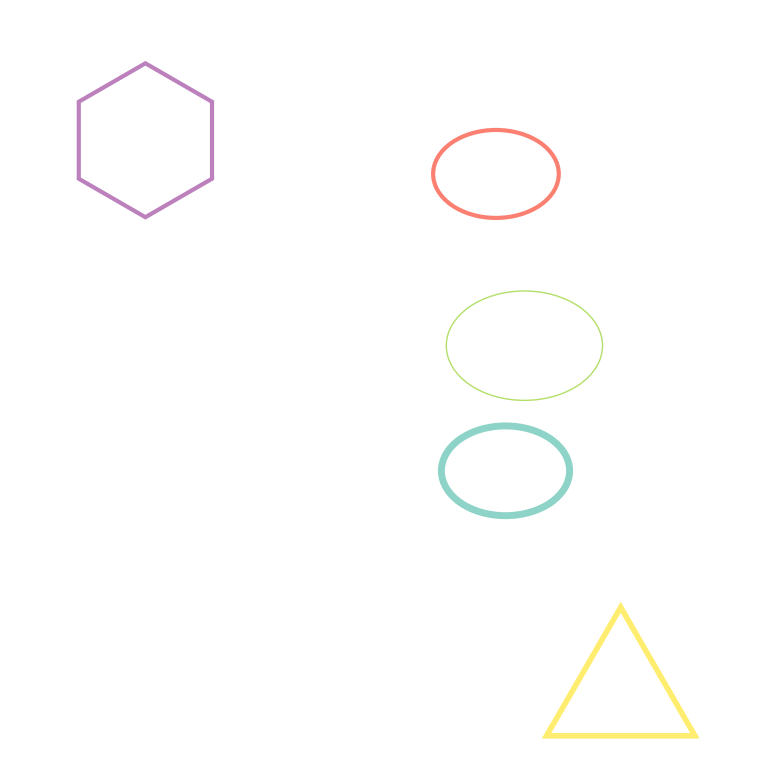[{"shape": "oval", "thickness": 2.5, "radius": 0.42, "center": [0.656, 0.389]}, {"shape": "oval", "thickness": 1.5, "radius": 0.41, "center": [0.644, 0.774]}, {"shape": "oval", "thickness": 0.5, "radius": 0.51, "center": [0.681, 0.551]}, {"shape": "hexagon", "thickness": 1.5, "radius": 0.5, "center": [0.189, 0.818]}, {"shape": "triangle", "thickness": 2, "radius": 0.56, "center": [0.806, 0.1]}]